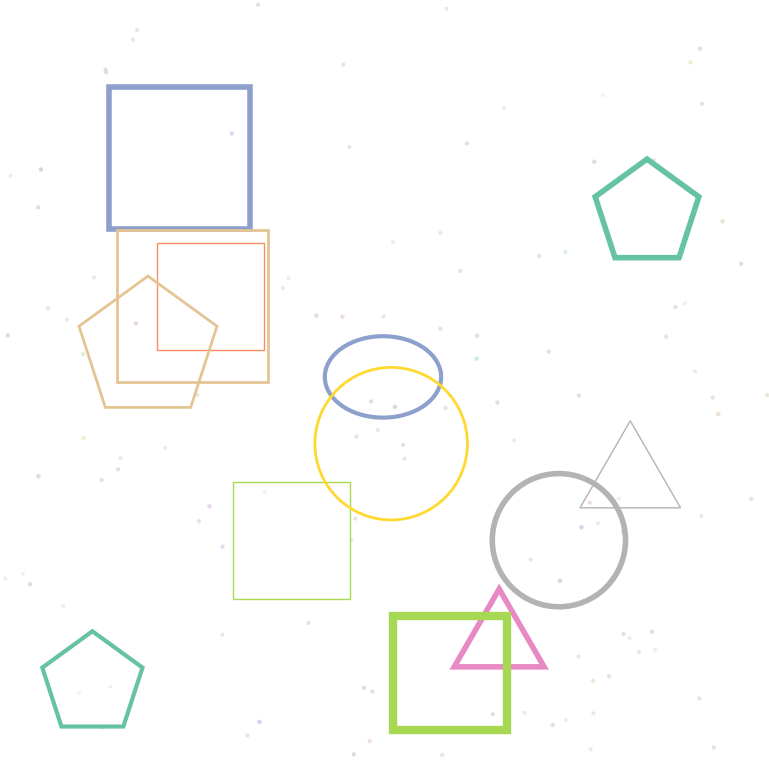[{"shape": "pentagon", "thickness": 1.5, "radius": 0.34, "center": [0.12, 0.112]}, {"shape": "pentagon", "thickness": 2, "radius": 0.35, "center": [0.84, 0.723]}, {"shape": "square", "thickness": 0.5, "radius": 0.35, "center": [0.274, 0.615]}, {"shape": "square", "thickness": 2, "radius": 0.46, "center": [0.233, 0.795]}, {"shape": "oval", "thickness": 1.5, "radius": 0.38, "center": [0.497, 0.511]}, {"shape": "triangle", "thickness": 2, "radius": 0.34, "center": [0.648, 0.168]}, {"shape": "square", "thickness": 0.5, "radius": 0.38, "center": [0.379, 0.298]}, {"shape": "square", "thickness": 3, "radius": 0.37, "center": [0.584, 0.126]}, {"shape": "circle", "thickness": 1, "radius": 0.5, "center": [0.508, 0.424]}, {"shape": "pentagon", "thickness": 1, "radius": 0.47, "center": [0.192, 0.547]}, {"shape": "square", "thickness": 1, "radius": 0.49, "center": [0.25, 0.602]}, {"shape": "triangle", "thickness": 0.5, "radius": 0.38, "center": [0.819, 0.378]}, {"shape": "circle", "thickness": 2, "radius": 0.43, "center": [0.726, 0.298]}]